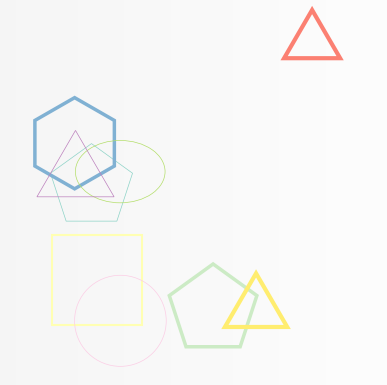[{"shape": "pentagon", "thickness": 0.5, "radius": 0.56, "center": [0.236, 0.516]}, {"shape": "square", "thickness": 1.5, "radius": 0.58, "center": [0.251, 0.272]}, {"shape": "triangle", "thickness": 3, "radius": 0.42, "center": [0.805, 0.891]}, {"shape": "hexagon", "thickness": 2.5, "radius": 0.59, "center": [0.193, 0.628]}, {"shape": "oval", "thickness": 0.5, "radius": 0.58, "center": [0.31, 0.554]}, {"shape": "circle", "thickness": 0.5, "radius": 0.59, "center": [0.311, 0.167]}, {"shape": "triangle", "thickness": 0.5, "radius": 0.57, "center": [0.195, 0.546]}, {"shape": "pentagon", "thickness": 2.5, "radius": 0.59, "center": [0.55, 0.195]}, {"shape": "triangle", "thickness": 3, "radius": 0.46, "center": [0.661, 0.197]}]